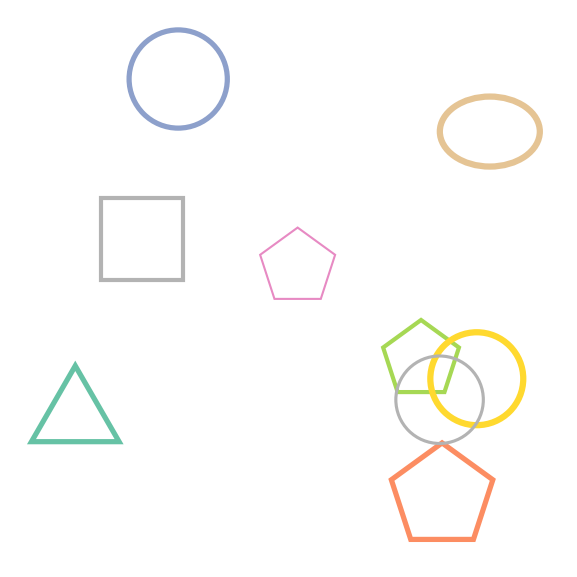[{"shape": "triangle", "thickness": 2.5, "radius": 0.44, "center": [0.13, 0.278]}, {"shape": "pentagon", "thickness": 2.5, "radius": 0.46, "center": [0.766, 0.14]}, {"shape": "circle", "thickness": 2.5, "radius": 0.43, "center": [0.309, 0.862]}, {"shape": "pentagon", "thickness": 1, "radius": 0.34, "center": [0.515, 0.537]}, {"shape": "pentagon", "thickness": 2, "radius": 0.35, "center": [0.729, 0.376]}, {"shape": "circle", "thickness": 3, "radius": 0.4, "center": [0.826, 0.343]}, {"shape": "oval", "thickness": 3, "radius": 0.43, "center": [0.848, 0.771]}, {"shape": "square", "thickness": 2, "radius": 0.36, "center": [0.246, 0.585]}, {"shape": "circle", "thickness": 1.5, "radius": 0.38, "center": [0.761, 0.307]}]